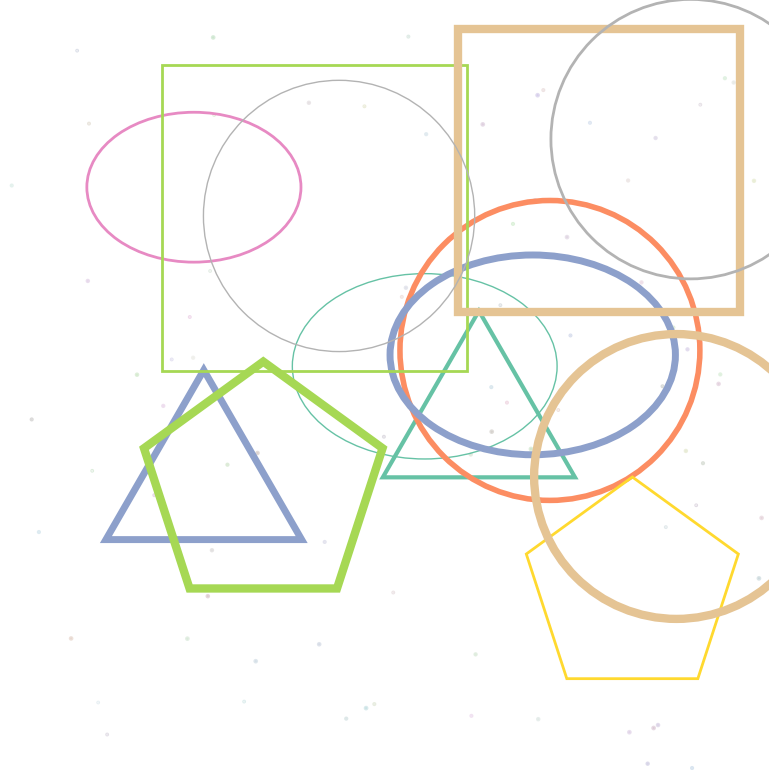[{"shape": "oval", "thickness": 0.5, "radius": 0.86, "center": [0.552, 0.524]}, {"shape": "triangle", "thickness": 1.5, "radius": 0.72, "center": [0.622, 0.452]}, {"shape": "circle", "thickness": 2, "radius": 0.97, "center": [0.714, 0.545]}, {"shape": "triangle", "thickness": 2.5, "radius": 0.73, "center": [0.265, 0.373]}, {"shape": "oval", "thickness": 2.5, "radius": 0.93, "center": [0.692, 0.539]}, {"shape": "oval", "thickness": 1, "radius": 0.7, "center": [0.252, 0.757]}, {"shape": "pentagon", "thickness": 3, "radius": 0.81, "center": [0.342, 0.368]}, {"shape": "square", "thickness": 1, "radius": 0.99, "center": [0.408, 0.717]}, {"shape": "pentagon", "thickness": 1, "radius": 0.72, "center": [0.821, 0.236]}, {"shape": "square", "thickness": 3, "radius": 0.92, "center": [0.778, 0.778]}, {"shape": "circle", "thickness": 3, "radius": 0.92, "center": [0.879, 0.381]}, {"shape": "circle", "thickness": 1, "radius": 0.91, "center": [0.897, 0.819]}, {"shape": "circle", "thickness": 0.5, "radius": 0.88, "center": [0.44, 0.72]}]